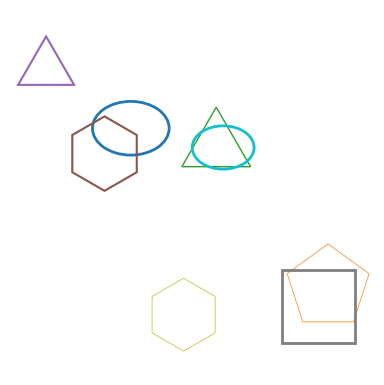[{"shape": "oval", "thickness": 2, "radius": 0.5, "center": [0.34, 0.667]}, {"shape": "pentagon", "thickness": 0.5, "radius": 0.56, "center": [0.852, 0.255]}, {"shape": "triangle", "thickness": 1, "radius": 0.51, "center": [0.562, 0.619]}, {"shape": "triangle", "thickness": 1.5, "radius": 0.42, "center": [0.12, 0.822]}, {"shape": "hexagon", "thickness": 1.5, "radius": 0.48, "center": [0.271, 0.601]}, {"shape": "square", "thickness": 2, "radius": 0.47, "center": [0.826, 0.203]}, {"shape": "hexagon", "thickness": 0.5, "radius": 0.47, "center": [0.477, 0.183]}, {"shape": "oval", "thickness": 2, "radius": 0.4, "center": [0.58, 0.617]}]